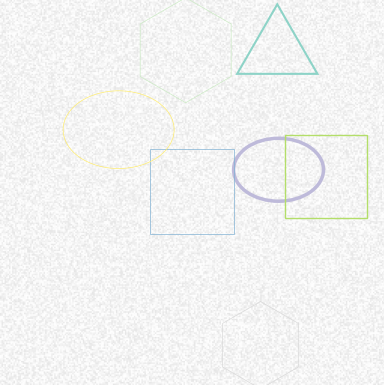[{"shape": "triangle", "thickness": 1.5, "radius": 0.6, "center": [0.72, 0.868]}, {"shape": "oval", "thickness": 2.5, "radius": 0.58, "center": [0.723, 0.559]}, {"shape": "square", "thickness": 0.5, "radius": 0.55, "center": [0.499, 0.502]}, {"shape": "square", "thickness": 1, "radius": 0.54, "center": [0.847, 0.542]}, {"shape": "hexagon", "thickness": 0.5, "radius": 0.57, "center": [0.677, 0.103]}, {"shape": "hexagon", "thickness": 0.5, "radius": 0.68, "center": [0.482, 0.87]}, {"shape": "oval", "thickness": 0.5, "radius": 0.72, "center": [0.308, 0.663]}]